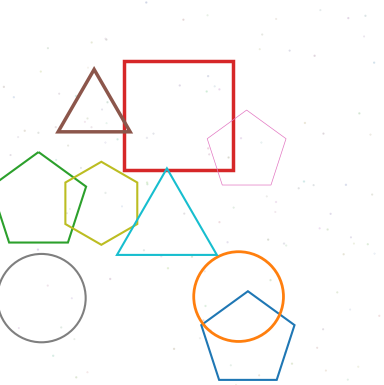[{"shape": "pentagon", "thickness": 1.5, "radius": 0.64, "center": [0.644, 0.116]}, {"shape": "circle", "thickness": 2, "radius": 0.58, "center": [0.62, 0.23]}, {"shape": "pentagon", "thickness": 1.5, "radius": 0.65, "center": [0.1, 0.475]}, {"shape": "square", "thickness": 2.5, "radius": 0.7, "center": [0.464, 0.7]}, {"shape": "triangle", "thickness": 2.5, "radius": 0.54, "center": [0.244, 0.712]}, {"shape": "pentagon", "thickness": 0.5, "radius": 0.54, "center": [0.641, 0.606]}, {"shape": "circle", "thickness": 1.5, "radius": 0.57, "center": [0.108, 0.226]}, {"shape": "hexagon", "thickness": 1.5, "radius": 0.54, "center": [0.263, 0.472]}, {"shape": "triangle", "thickness": 1.5, "radius": 0.75, "center": [0.434, 0.413]}]